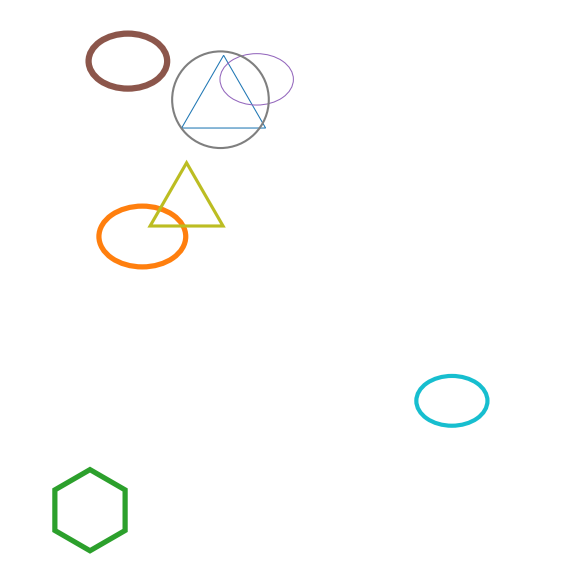[{"shape": "triangle", "thickness": 0.5, "radius": 0.42, "center": [0.387, 0.819]}, {"shape": "oval", "thickness": 2.5, "radius": 0.38, "center": [0.246, 0.59]}, {"shape": "hexagon", "thickness": 2.5, "radius": 0.35, "center": [0.156, 0.116]}, {"shape": "oval", "thickness": 0.5, "radius": 0.32, "center": [0.444, 0.862]}, {"shape": "oval", "thickness": 3, "radius": 0.34, "center": [0.221, 0.893]}, {"shape": "circle", "thickness": 1, "radius": 0.42, "center": [0.382, 0.826]}, {"shape": "triangle", "thickness": 1.5, "radius": 0.36, "center": [0.323, 0.644]}, {"shape": "oval", "thickness": 2, "radius": 0.31, "center": [0.783, 0.305]}]